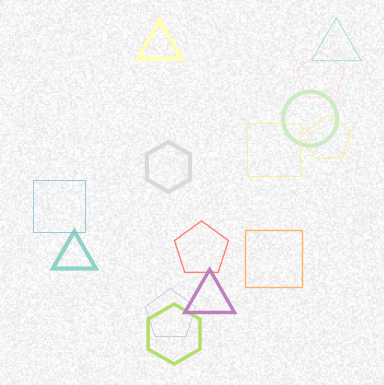[{"shape": "triangle", "thickness": 0.5, "radius": 0.37, "center": [0.874, 0.88]}, {"shape": "triangle", "thickness": 3, "radius": 0.32, "center": [0.193, 0.335]}, {"shape": "triangle", "thickness": 3, "radius": 0.33, "center": [0.415, 0.88]}, {"shape": "pentagon", "thickness": 0.5, "radius": 0.34, "center": [0.443, 0.182]}, {"shape": "pentagon", "thickness": 1, "radius": 0.37, "center": [0.523, 0.352]}, {"shape": "square", "thickness": 0.5, "radius": 0.34, "center": [0.153, 0.465]}, {"shape": "square", "thickness": 1, "radius": 0.37, "center": [0.711, 0.328]}, {"shape": "hexagon", "thickness": 2.5, "radius": 0.39, "center": [0.452, 0.132]}, {"shape": "pentagon", "thickness": 0.5, "radius": 0.33, "center": [0.834, 0.801]}, {"shape": "hexagon", "thickness": 3, "radius": 0.32, "center": [0.438, 0.567]}, {"shape": "triangle", "thickness": 2.5, "radius": 0.37, "center": [0.545, 0.226]}, {"shape": "circle", "thickness": 3, "radius": 0.35, "center": [0.806, 0.692]}, {"shape": "square", "thickness": 0.5, "radius": 0.35, "center": [0.711, 0.611]}, {"shape": "pentagon", "thickness": 0.5, "radius": 0.31, "center": [0.853, 0.639]}]